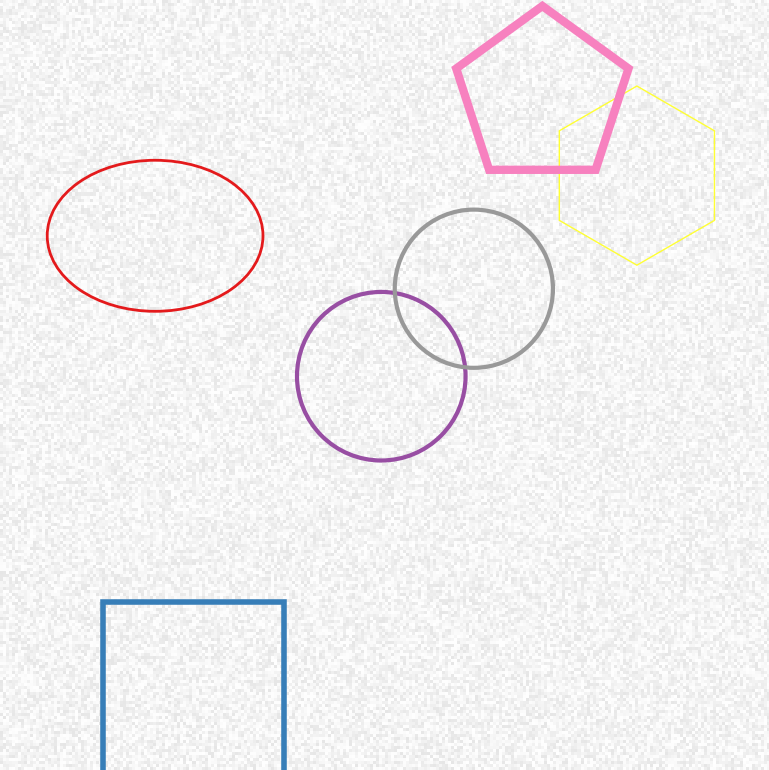[{"shape": "oval", "thickness": 1, "radius": 0.7, "center": [0.201, 0.694]}, {"shape": "square", "thickness": 2, "radius": 0.59, "center": [0.252, 0.101]}, {"shape": "circle", "thickness": 1.5, "radius": 0.55, "center": [0.495, 0.511]}, {"shape": "hexagon", "thickness": 0.5, "radius": 0.58, "center": [0.827, 0.772]}, {"shape": "pentagon", "thickness": 3, "radius": 0.59, "center": [0.704, 0.875]}, {"shape": "circle", "thickness": 1.5, "radius": 0.51, "center": [0.615, 0.625]}]